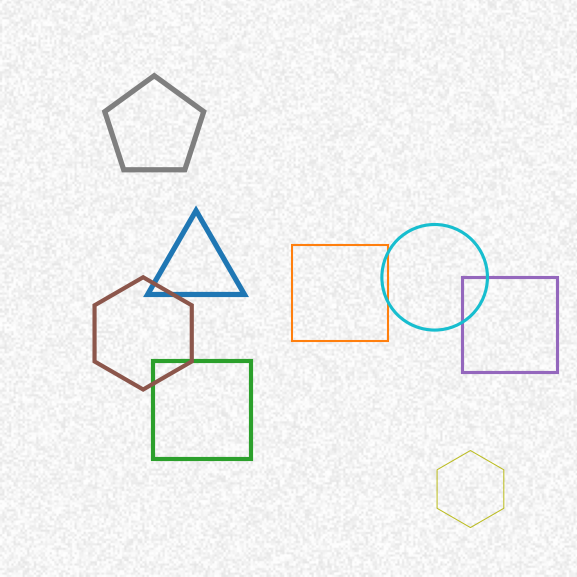[{"shape": "triangle", "thickness": 2.5, "radius": 0.48, "center": [0.339, 0.538]}, {"shape": "square", "thickness": 1, "radius": 0.42, "center": [0.588, 0.492]}, {"shape": "square", "thickness": 2, "radius": 0.42, "center": [0.35, 0.289]}, {"shape": "square", "thickness": 1.5, "radius": 0.41, "center": [0.882, 0.437]}, {"shape": "hexagon", "thickness": 2, "radius": 0.49, "center": [0.248, 0.422]}, {"shape": "pentagon", "thickness": 2.5, "radius": 0.45, "center": [0.267, 0.778]}, {"shape": "hexagon", "thickness": 0.5, "radius": 0.33, "center": [0.815, 0.152]}, {"shape": "circle", "thickness": 1.5, "radius": 0.46, "center": [0.753, 0.519]}]